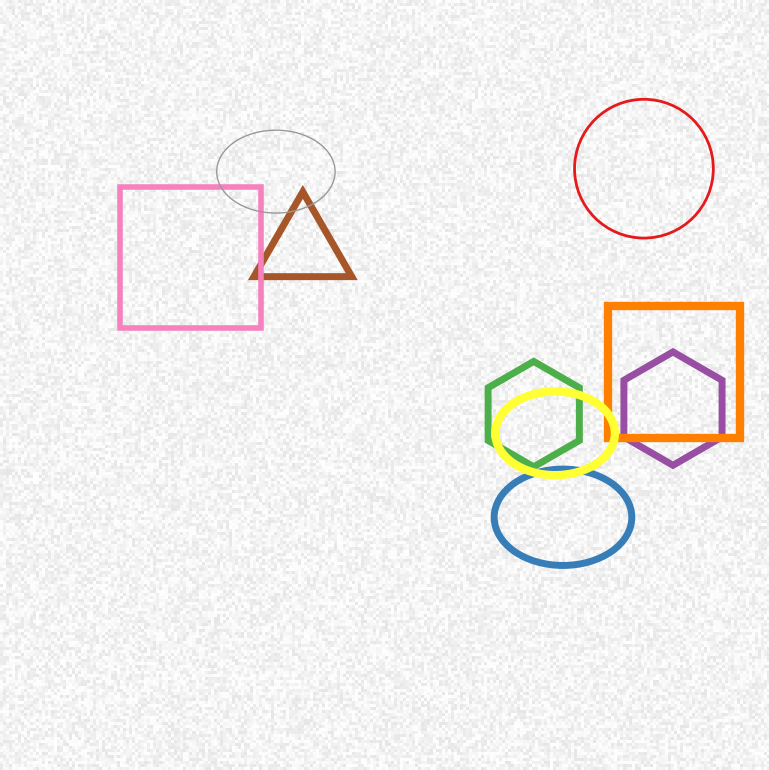[{"shape": "circle", "thickness": 1, "radius": 0.45, "center": [0.836, 0.781]}, {"shape": "oval", "thickness": 2.5, "radius": 0.45, "center": [0.731, 0.328]}, {"shape": "hexagon", "thickness": 2.5, "radius": 0.34, "center": [0.693, 0.462]}, {"shape": "hexagon", "thickness": 2.5, "radius": 0.37, "center": [0.874, 0.469]}, {"shape": "square", "thickness": 3, "radius": 0.43, "center": [0.875, 0.517]}, {"shape": "oval", "thickness": 3, "radius": 0.39, "center": [0.721, 0.437]}, {"shape": "triangle", "thickness": 2.5, "radius": 0.37, "center": [0.393, 0.677]}, {"shape": "square", "thickness": 2, "radius": 0.46, "center": [0.247, 0.666]}, {"shape": "oval", "thickness": 0.5, "radius": 0.38, "center": [0.358, 0.777]}]